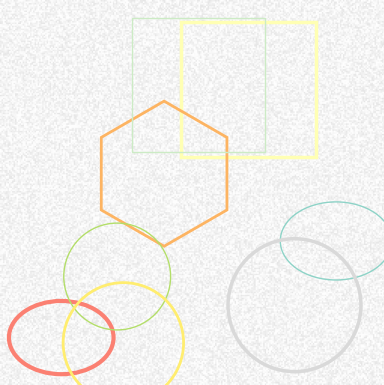[{"shape": "oval", "thickness": 1, "radius": 0.72, "center": [0.873, 0.374]}, {"shape": "square", "thickness": 2.5, "radius": 0.87, "center": [0.646, 0.768]}, {"shape": "oval", "thickness": 3, "radius": 0.68, "center": [0.159, 0.123]}, {"shape": "hexagon", "thickness": 2, "radius": 0.94, "center": [0.426, 0.549]}, {"shape": "circle", "thickness": 1, "radius": 0.69, "center": [0.304, 0.282]}, {"shape": "circle", "thickness": 2.5, "radius": 0.86, "center": [0.765, 0.207]}, {"shape": "square", "thickness": 1, "radius": 0.87, "center": [0.516, 0.779]}, {"shape": "circle", "thickness": 2, "radius": 0.78, "center": [0.32, 0.109]}]